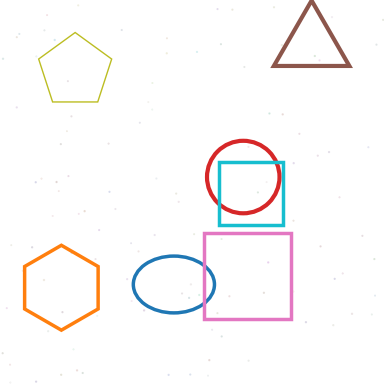[{"shape": "oval", "thickness": 2.5, "radius": 0.53, "center": [0.452, 0.261]}, {"shape": "hexagon", "thickness": 2.5, "radius": 0.55, "center": [0.159, 0.253]}, {"shape": "circle", "thickness": 3, "radius": 0.47, "center": [0.632, 0.54]}, {"shape": "triangle", "thickness": 3, "radius": 0.57, "center": [0.809, 0.885]}, {"shape": "square", "thickness": 2.5, "radius": 0.56, "center": [0.643, 0.284]}, {"shape": "pentagon", "thickness": 1, "radius": 0.5, "center": [0.195, 0.816]}, {"shape": "square", "thickness": 2.5, "radius": 0.41, "center": [0.651, 0.497]}]